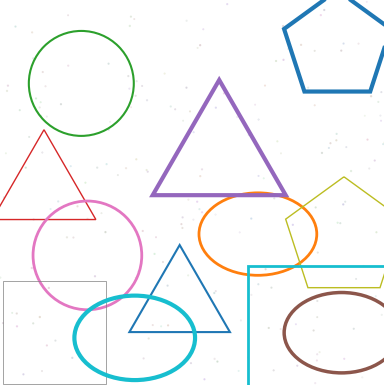[{"shape": "pentagon", "thickness": 3, "radius": 0.73, "center": [0.876, 0.88]}, {"shape": "triangle", "thickness": 1.5, "radius": 0.75, "center": [0.467, 0.213]}, {"shape": "oval", "thickness": 2, "radius": 0.76, "center": [0.67, 0.392]}, {"shape": "circle", "thickness": 1.5, "radius": 0.68, "center": [0.211, 0.783]}, {"shape": "triangle", "thickness": 1, "radius": 0.78, "center": [0.114, 0.508]}, {"shape": "triangle", "thickness": 3, "radius": 1.0, "center": [0.569, 0.593]}, {"shape": "oval", "thickness": 2.5, "radius": 0.75, "center": [0.887, 0.136]}, {"shape": "circle", "thickness": 2, "radius": 0.71, "center": [0.227, 0.337]}, {"shape": "square", "thickness": 0.5, "radius": 0.67, "center": [0.141, 0.136]}, {"shape": "pentagon", "thickness": 1, "radius": 0.8, "center": [0.893, 0.382]}, {"shape": "oval", "thickness": 3, "radius": 0.78, "center": [0.35, 0.122]}, {"shape": "square", "thickness": 2, "radius": 0.9, "center": [0.825, 0.129]}]